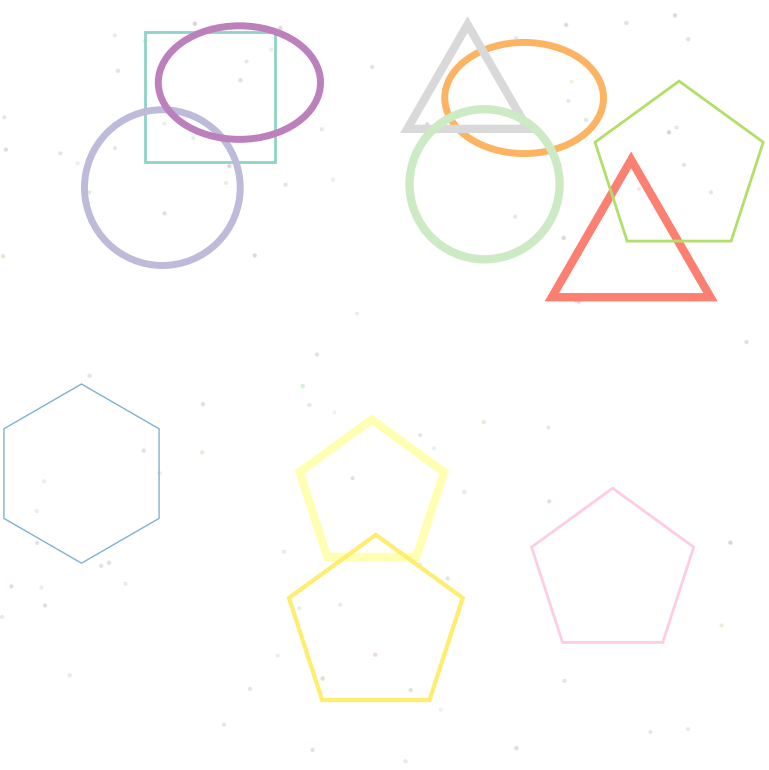[{"shape": "square", "thickness": 1, "radius": 0.42, "center": [0.272, 0.874]}, {"shape": "pentagon", "thickness": 3, "radius": 0.49, "center": [0.483, 0.357]}, {"shape": "circle", "thickness": 2.5, "radius": 0.51, "center": [0.211, 0.756]}, {"shape": "triangle", "thickness": 3, "radius": 0.59, "center": [0.82, 0.673]}, {"shape": "hexagon", "thickness": 0.5, "radius": 0.58, "center": [0.106, 0.385]}, {"shape": "oval", "thickness": 2.5, "radius": 0.52, "center": [0.681, 0.873]}, {"shape": "pentagon", "thickness": 1, "radius": 0.57, "center": [0.882, 0.78]}, {"shape": "pentagon", "thickness": 1, "radius": 0.55, "center": [0.796, 0.255]}, {"shape": "triangle", "thickness": 3, "radius": 0.45, "center": [0.607, 0.878]}, {"shape": "oval", "thickness": 2.5, "radius": 0.53, "center": [0.311, 0.893]}, {"shape": "circle", "thickness": 3, "radius": 0.49, "center": [0.629, 0.761]}, {"shape": "pentagon", "thickness": 1.5, "radius": 0.59, "center": [0.488, 0.187]}]